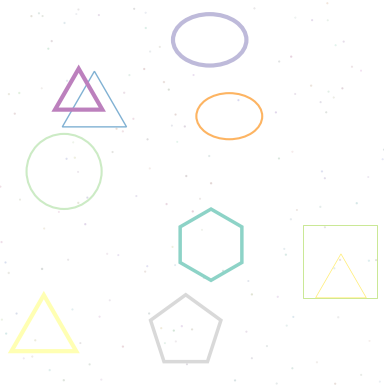[{"shape": "hexagon", "thickness": 2.5, "radius": 0.46, "center": [0.548, 0.364]}, {"shape": "triangle", "thickness": 3, "radius": 0.49, "center": [0.114, 0.136]}, {"shape": "oval", "thickness": 3, "radius": 0.48, "center": [0.545, 0.897]}, {"shape": "triangle", "thickness": 1, "radius": 0.48, "center": [0.245, 0.719]}, {"shape": "oval", "thickness": 1.5, "radius": 0.43, "center": [0.596, 0.698]}, {"shape": "square", "thickness": 0.5, "radius": 0.48, "center": [0.883, 0.321]}, {"shape": "pentagon", "thickness": 2.5, "radius": 0.48, "center": [0.482, 0.138]}, {"shape": "triangle", "thickness": 3, "radius": 0.35, "center": [0.204, 0.751]}, {"shape": "circle", "thickness": 1.5, "radius": 0.49, "center": [0.166, 0.555]}, {"shape": "triangle", "thickness": 0.5, "radius": 0.38, "center": [0.886, 0.265]}]